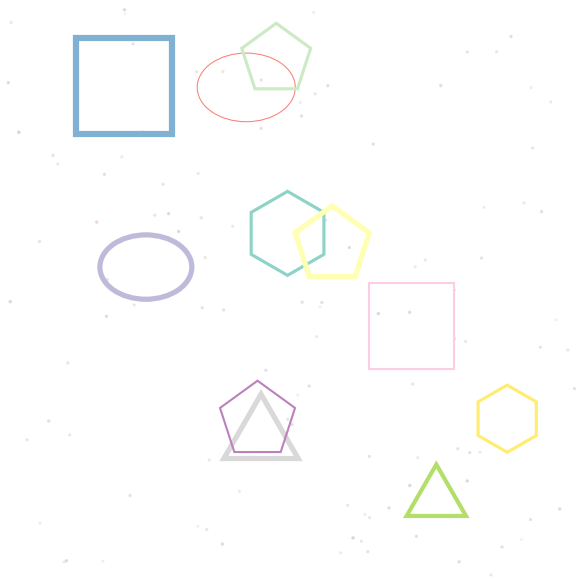[{"shape": "hexagon", "thickness": 1.5, "radius": 0.36, "center": [0.498, 0.595]}, {"shape": "pentagon", "thickness": 2.5, "radius": 0.34, "center": [0.575, 0.575]}, {"shape": "oval", "thickness": 2.5, "radius": 0.4, "center": [0.253, 0.537]}, {"shape": "oval", "thickness": 0.5, "radius": 0.42, "center": [0.426, 0.848]}, {"shape": "square", "thickness": 3, "radius": 0.42, "center": [0.215, 0.85]}, {"shape": "triangle", "thickness": 2, "radius": 0.3, "center": [0.756, 0.135]}, {"shape": "square", "thickness": 1, "radius": 0.37, "center": [0.713, 0.434]}, {"shape": "triangle", "thickness": 2.5, "radius": 0.37, "center": [0.452, 0.242]}, {"shape": "pentagon", "thickness": 1, "radius": 0.34, "center": [0.446, 0.272]}, {"shape": "pentagon", "thickness": 1.5, "radius": 0.31, "center": [0.478, 0.896]}, {"shape": "hexagon", "thickness": 1.5, "radius": 0.29, "center": [0.878, 0.274]}]